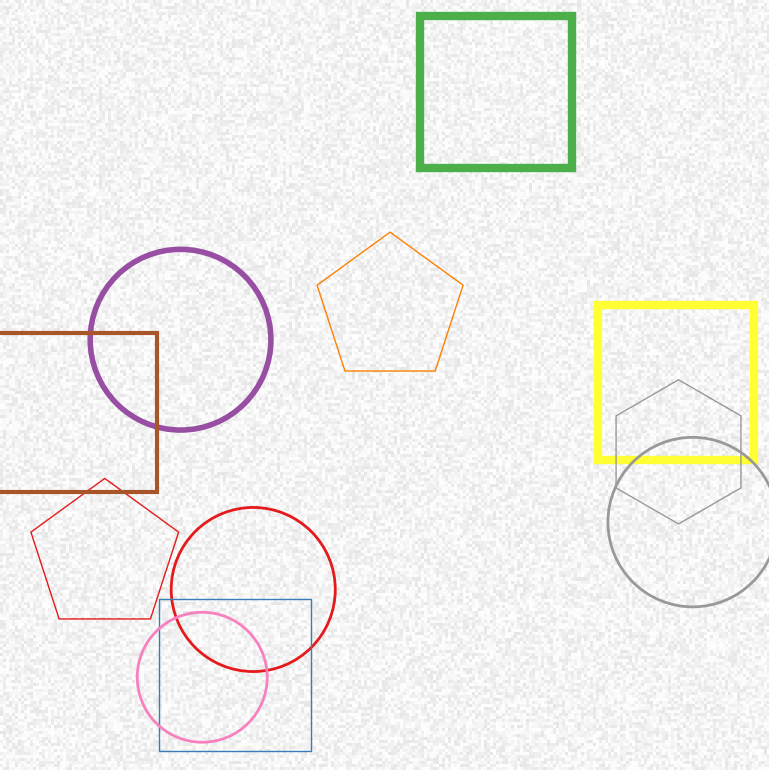[{"shape": "pentagon", "thickness": 0.5, "radius": 0.5, "center": [0.136, 0.278]}, {"shape": "circle", "thickness": 1, "radius": 0.53, "center": [0.329, 0.234]}, {"shape": "square", "thickness": 0.5, "radius": 0.49, "center": [0.305, 0.123]}, {"shape": "square", "thickness": 3, "radius": 0.49, "center": [0.644, 0.88]}, {"shape": "circle", "thickness": 2, "radius": 0.59, "center": [0.234, 0.559]}, {"shape": "pentagon", "thickness": 0.5, "radius": 0.5, "center": [0.507, 0.599]}, {"shape": "square", "thickness": 3, "radius": 0.5, "center": [0.878, 0.504]}, {"shape": "square", "thickness": 1.5, "radius": 0.52, "center": [0.1, 0.464]}, {"shape": "circle", "thickness": 1, "radius": 0.42, "center": [0.263, 0.12]}, {"shape": "circle", "thickness": 1, "radius": 0.55, "center": [0.9, 0.322]}, {"shape": "hexagon", "thickness": 0.5, "radius": 0.47, "center": [0.881, 0.413]}]